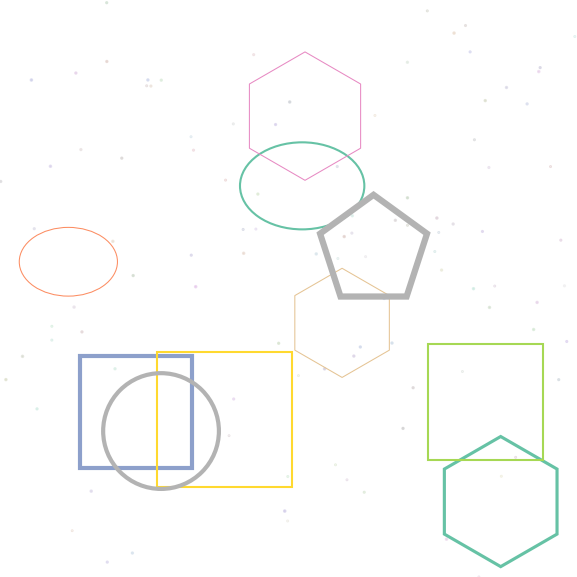[{"shape": "hexagon", "thickness": 1.5, "radius": 0.56, "center": [0.867, 0.131]}, {"shape": "oval", "thickness": 1, "radius": 0.54, "center": [0.523, 0.677]}, {"shape": "oval", "thickness": 0.5, "radius": 0.43, "center": [0.118, 0.546]}, {"shape": "square", "thickness": 2, "radius": 0.48, "center": [0.235, 0.286]}, {"shape": "hexagon", "thickness": 0.5, "radius": 0.56, "center": [0.528, 0.798]}, {"shape": "square", "thickness": 1, "radius": 0.5, "center": [0.841, 0.303]}, {"shape": "square", "thickness": 1, "radius": 0.59, "center": [0.389, 0.273]}, {"shape": "hexagon", "thickness": 0.5, "radius": 0.47, "center": [0.592, 0.44]}, {"shape": "circle", "thickness": 2, "radius": 0.5, "center": [0.279, 0.253]}, {"shape": "pentagon", "thickness": 3, "radius": 0.49, "center": [0.647, 0.564]}]